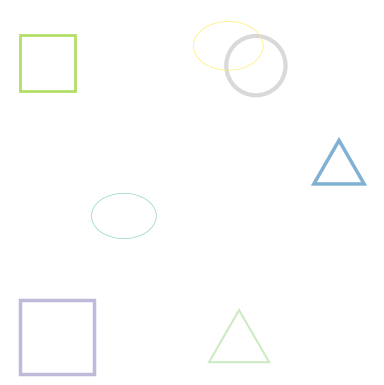[{"shape": "oval", "thickness": 0.5, "radius": 0.42, "center": [0.322, 0.439]}, {"shape": "square", "thickness": 2.5, "radius": 0.48, "center": [0.148, 0.125]}, {"shape": "triangle", "thickness": 2.5, "radius": 0.38, "center": [0.881, 0.56]}, {"shape": "square", "thickness": 2, "radius": 0.36, "center": [0.123, 0.836]}, {"shape": "circle", "thickness": 3, "radius": 0.39, "center": [0.665, 0.829]}, {"shape": "triangle", "thickness": 1.5, "radius": 0.45, "center": [0.621, 0.104]}, {"shape": "oval", "thickness": 0.5, "radius": 0.45, "center": [0.593, 0.881]}]